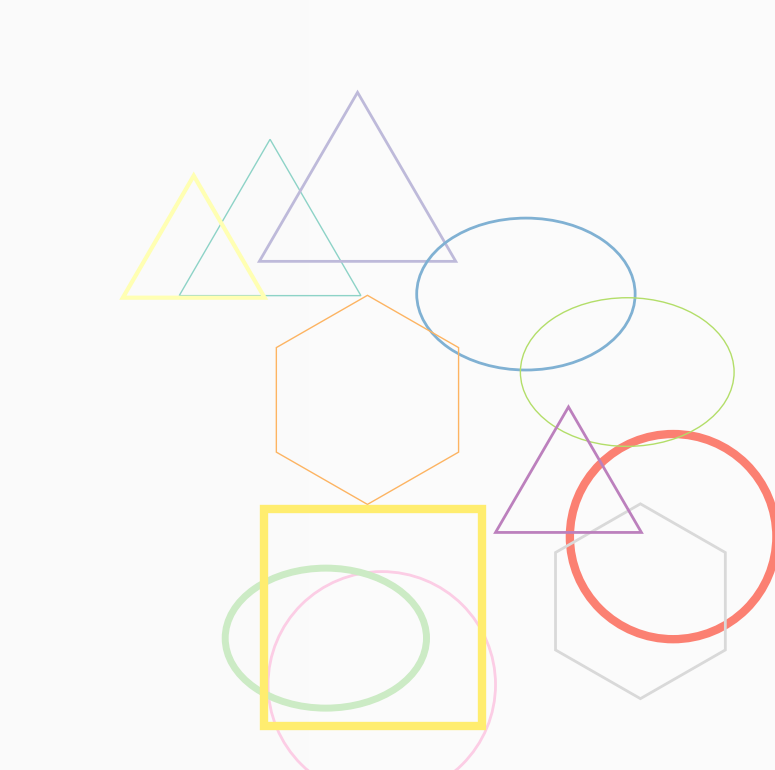[{"shape": "triangle", "thickness": 0.5, "radius": 0.68, "center": [0.348, 0.684]}, {"shape": "triangle", "thickness": 1.5, "radius": 0.53, "center": [0.25, 0.666]}, {"shape": "triangle", "thickness": 1, "radius": 0.73, "center": [0.461, 0.734]}, {"shape": "circle", "thickness": 3, "radius": 0.67, "center": [0.869, 0.303]}, {"shape": "oval", "thickness": 1, "radius": 0.7, "center": [0.679, 0.618]}, {"shape": "hexagon", "thickness": 0.5, "radius": 0.68, "center": [0.474, 0.481]}, {"shape": "oval", "thickness": 0.5, "radius": 0.69, "center": [0.809, 0.517]}, {"shape": "circle", "thickness": 1, "radius": 0.73, "center": [0.493, 0.111]}, {"shape": "hexagon", "thickness": 1, "radius": 0.63, "center": [0.826, 0.219]}, {"shape": "triangle", "thickness": 1, "radius": 0.54, "center": [0.734, 0.363]}, {"shape": "oval", "thickness": 2.5, "radius": 0.65, "center": [0.42, 0.171]}, {"shape": "square", "thickness": 3, "radius": 0.7, "center": [0.481, 0.198]}]